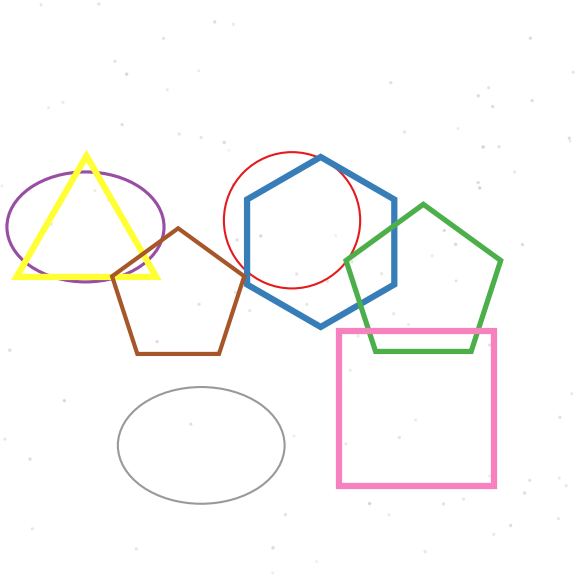[{"shape": "circle", "thickness": 1, "radius": 0.59, "center": [0.506, 0.618]}, {"shape": "hexagon", "thickness": 3, "radius": 0.74, "center": [0.555, 0.58]}, {"shape": "pentagon", "thickness": 2.5, "radius": 0.7, "center": [0.733, 0.505]}, {"shape": "oval", "thickness": 1.5, "radius": 0.68, "center": [0.148, 0.606]}, {"shape": "triangle", "thickness": 3, "radius": 0.7, "center": [0.15, 0.589]}, {"shape": "pentagon", "thickness": 2, "radius": 0.6, "center": [0.309, 0.484]}, {"shape": "square", "thickness": 3, "radius": 0.67, "center": [0.721, 0.291]}, {"shape": "oval", "thickness": 1, "radius": 0.72, "center": [0.348, 0.228]}]